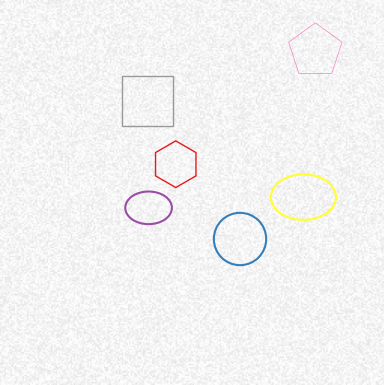[{"shape": "hexagon", "thickness": 1, "radius": 0.3, "center": [0.457, 0.573]}, {"shape": "circle", "thickness": 1.5, "radius": 0.34, "center": [0.623, 0.379]}, {"shape": "oval", "thickness": 1.5, "radius": 0.3, "center": [0.386, 0.46]}, {"shape": "oval", "thickness": 1.5, "radius": 0.42, "center": [0.788, 0.488]}, {"shape": "pentagon", "thickness": 0.5, "radius": 0.36, "center": [0.819, 0.868]}, {"shape": "square", "thickness": 1, "radius": 0.33, "center": [0.383, 0.737]}]